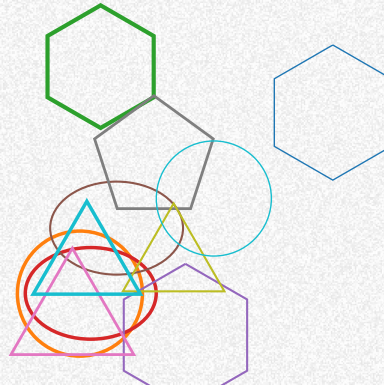[{"shape": "hexagon", "thickness": 1, "radius": 0.88, "center": [0.864, 0.708]}, {"shape": "circle", "thickness": 2.5, "radius": 0.81, "center": [0.208, 0.237]}, {"shape": "hexagon", "thickness": 3, "radius": 0.8, "center": [0.261, 0.827]}, {"shape": "oval", "thickness": 2.5, "radius": 0.85, "center": [0.236, 0.238]}, {"shape": "hexagon", "thickness": 1.5, "radius": 0.93, "center": [0.482, 0.13]}, {"shape": "oval", "thickness": 1.5, "radius": 0.86, "center": [0.303, 0.407]}, {"shape": "triangle", "thickness": 2, "radius": 0.92, "center": [0.188, 0.171]}, {"shape": "pentagon", "thickness": 2, "radius": 0.81, "center": [0.4, 0.589]}, {"shape": "triangle", "thickness": 1.5, "radius": 0.76, "center": [0.451, 0.319]}, {"shape": "triangle", "thickness": 2.5, "radius": 0.8, "center": [0.226, 0.316]}, {"shape": "circle", "thickness": 1, "radius": 0.75, "center": [0.555, 0.484]}]